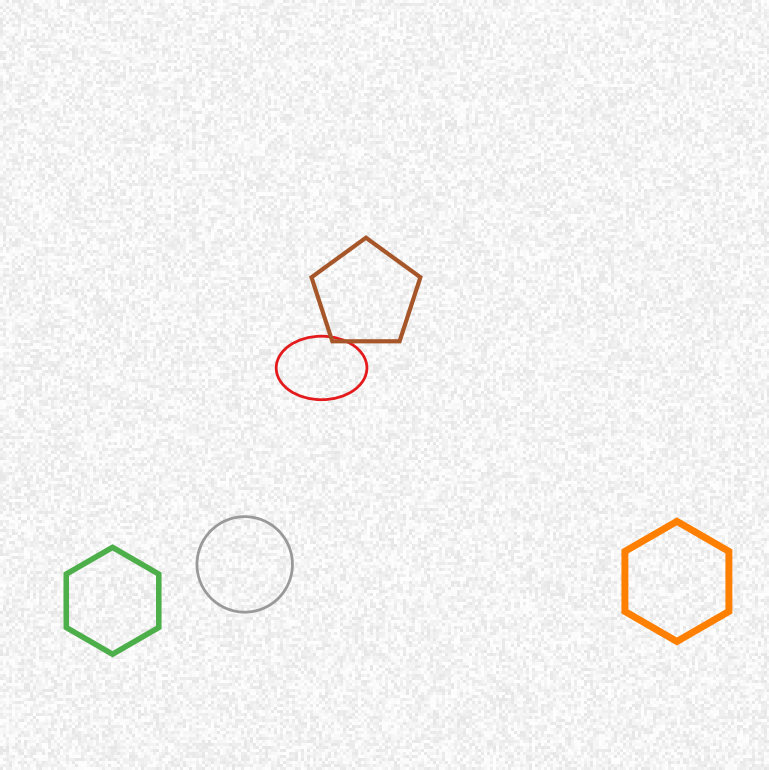[{"shape": "oval", "thickness": 1, "radius": 0.29, "center": [0.418, 0.522]}, {"shape": "hexagon", "thickness": 2, "radius": 0.35, "center": [0.146, 0.22]}, {"shape": "hexagon", "thickness": 2.5, "radius": 0.39, "center": [0.879, 0.245]}, {"shape": "pentagon", "thickness": 1.5, "radius": 0.37, "center": [0.475, 0.617]}, {"shape": "circle", "thickness": 1, "radius": 0.31, "center": [0.318, 0.267]}]